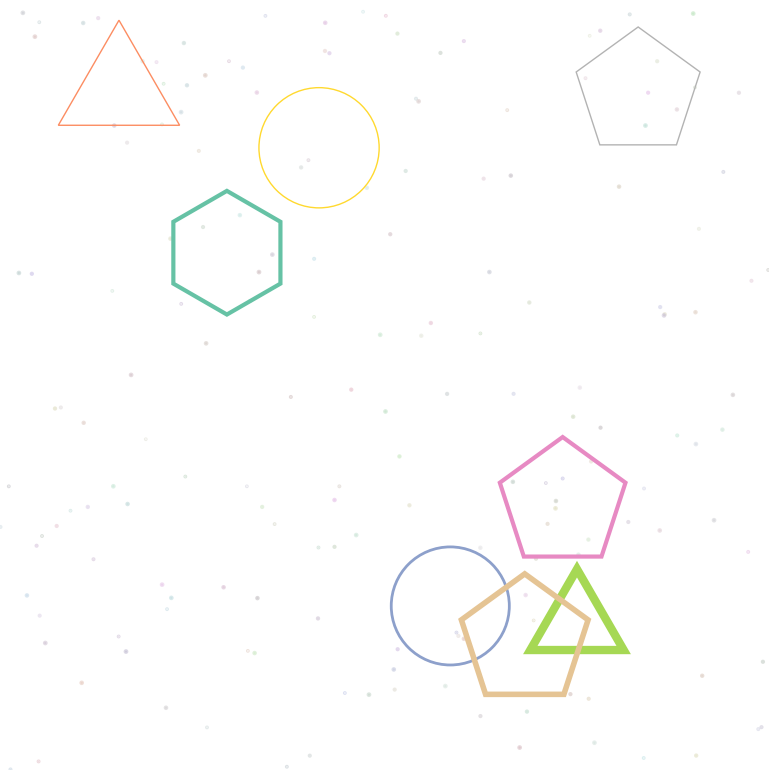[{"shape": "hexagon", "thickness": 1.5, "radius": 0.4, "center": [0.295, 0.672]}, {"shape": "triangle", "thickness": 0.5, "radius": 0.45, "center": [0.155, 0.883]}, {"shape": "circle", "thickness": 1, "radius": 0.38, "center": [0.585, 0.213]}, {"shape": "pentagon", "thickness": 1.5, "radius": 0.43, "center": [0.731, 0.347]}, {"shape": "triangle", "thickness": 3, "radius": 0.35, "center": [0.749, 0.191]}, {"shape": "circle", "thickness": 0.5, "radius": 0.39, "center": [0.414, 0.808]}, {"shape": "pentagon", "thickness": 2, "radius": 0.43, "center": [0.681, 0.168]}, {"shape": "pentagon", "thickness": 0.5, "radius": 0.42, "center": [0.829, 0.88]}]